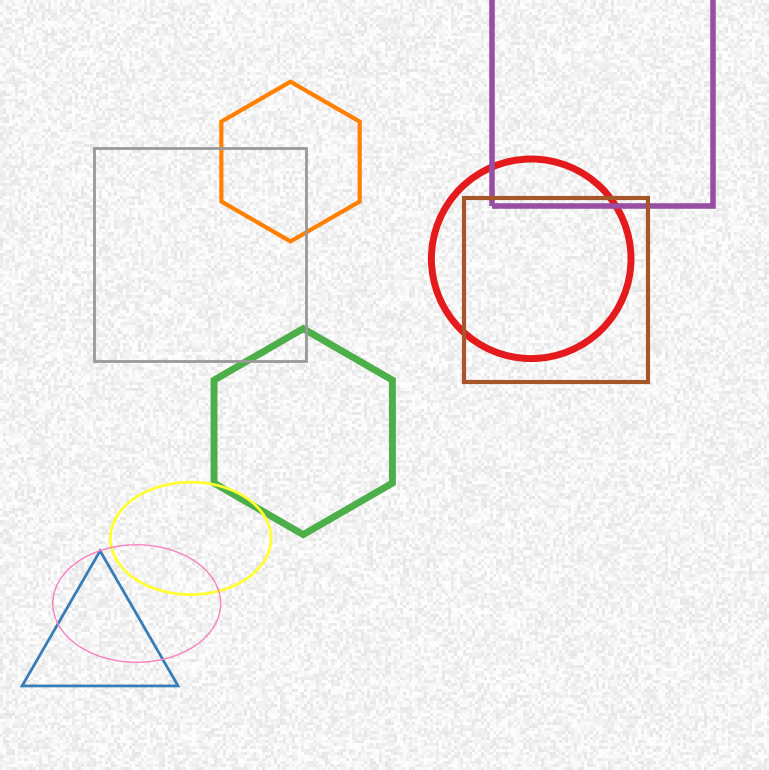[{"shape": "circle", "thickness": 2.5, "radius": 0.65, "center": [0.69, 0.664]}, {"shape": "triangle", "thickness": 1, "radius": 0.58, "center": [0.13, 0.168]}, {"shape": "hexagon", "thickness": 2.5, "radius": 0.67, "center": [0.394, 0.439]}, {"shape": "square", "thickness": 2, "radius": 0.72, "center": [0.783, 0.877]}, {"shape": "hexagon", "thickness": 1.5, "radius": 0.52, "center": [0.377, 0.79]}, {"shape": "oval", "thickness": 1, "radius": 0.52, "center": [0.248, 0.301]}, {"shape": "square", "thickness": 1.5, "radius": 0.6, "center": [0.722, 0.623]}, {"shape": "oval", "thickness": 0.5, "radius": 0.55, "center": [0.178, 0.216]}, {"shape": "square", "thickness": 1, "radius": 0.69, "center": [0.26, 0.67]}]